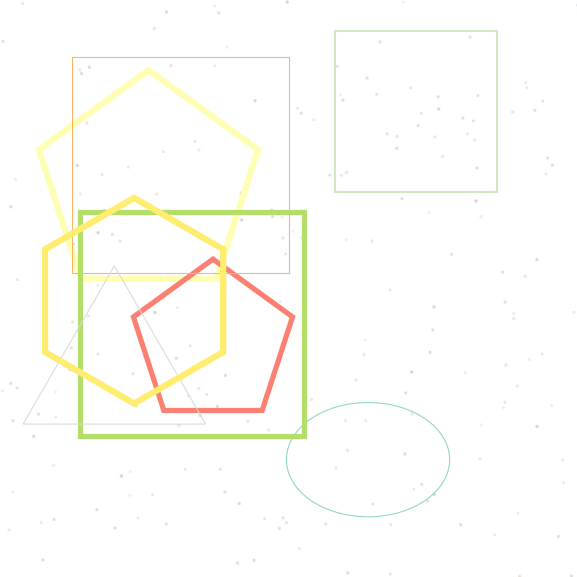[{"shape": "oval", "thickness": 0.5, "radius": 0.71, "center": [0.637, 0.203]}, {"shape": "pentagon", "thickness": 3, "radius": 1.0, "center": [0.257, 0.678]}, {"shape": "pentagon", "thickness": 2.5, "radius": 0.72, "center": [0.369, 0.406]}, {"shape": "square", "thickness": 0.5, "radius": 0.94, "center": [0.312, 0.714]}, {"shape": "square", "thickness": 2.5, "radius": 0.97, "center": [0.332, 0.438]}, {"shape": "triangle", "thickness": 0.5, "radius": 0.91, "center": [0.198, 0.356]}, {"shape": "square", "thickness": 1, "radius": 0.7, "center": [0.72, 0.806]}, {"shape": "hexagon", "thickness": 3, "radius": 0.89, "center": [0.232, 0.478]}]